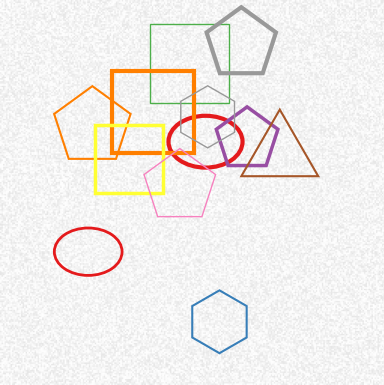[{"shape": "oval", "thickness": 2, "radius": 0.44, "center": [0.229, 0.346]}, {"shape": "oval", "thickness": 3, "radius": 0.48, "center": [0.534, 0.632]}, {"shape": "hexagon", "thickness": 1.5, "radius": 0.41, "center": [0.57, 0.164]}, {"shape": "square", "thickness": 1, "radius": 0.51, "center": [0.492, 0.836]}, {"shape": "pentagon", "thickness": 2.5, "radius": 0.42, "center": [0.642, 0.638]}, {"shape": "square", "thickness": 3, "radius": 0.53, "center": [0.397, 0.71]}, {"shape": "pentagon", "thickness": 1.5, "radius": 0.52, "center": [0.24, 0.672]}, {"shape": "square", "thickness": 2.5, "radius": 0.44, "center": [0.334, 0.586]}, {"shape": "triangle", "thickness": 1.5, "radius": 0.58, "center": [0.727, 0.6]}, {"shape": "pentagon", "thickness": 1, "radius": 0.49, "center": [0.467, 0.516]}, {"shape": "pentagon", "thickness": 3, "radius": 0.47, "center": [0.627, 0.886]}, {"shape": "hexagon", "thickness": 1, "radius": 0.4, "center": [0.539, 0.697]}]